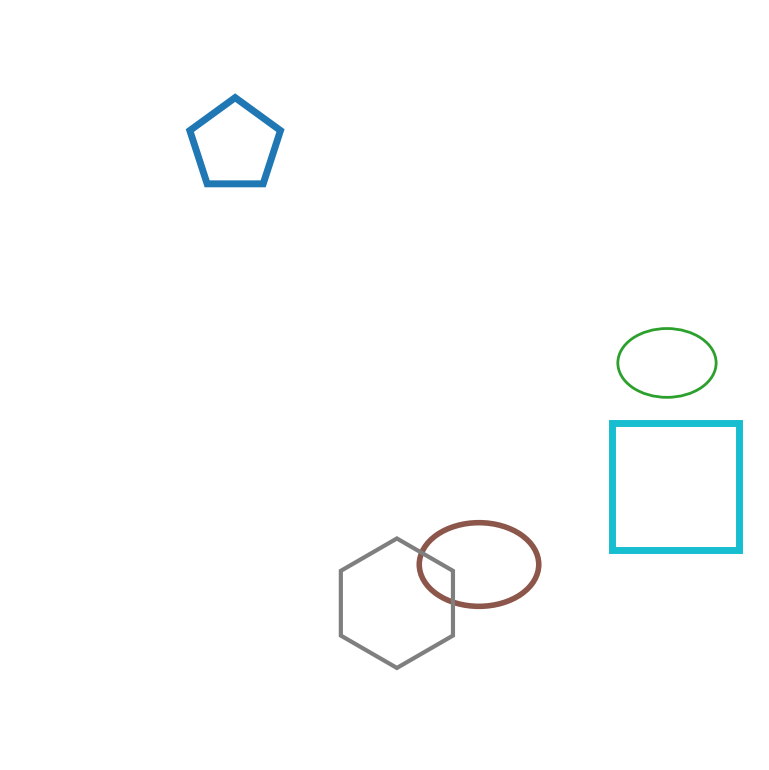[{"shape": "pentagon", "thickness": 2.5, "radius": 0.31, "center": [0.305, 0.811]}, {"shape": "oval", "thickness": 1, "radius": 0.32, "center": [0.866, 0.529]}, {"shape": "oval", "thickness": 2, "radius": 0.39, "center": [0.622, 0.267]}, {"shape": "hexagon", "thickness": 1.5, "radius": 0.42, "center": [0.515, 0.217]}, {"shape": "square", "thickness": 2.5, "radius": 0.41, "center": [0.877, 0.369]}]